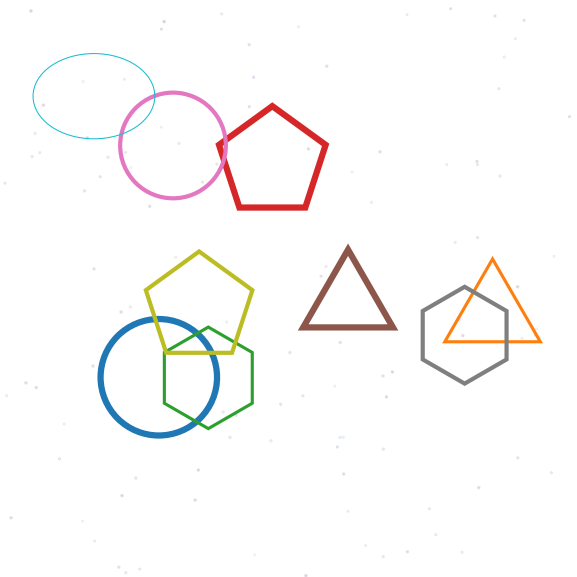[{"shape": "circle", "thickness": 3, "radius": 0.5, "center": [0.275, 0.346]}, {"shape": "triangle", "thickness": 1.5, "radius": 0.48, "center": [0.853, 0.455]}, {"shape": "hexagon", "thickness": 1.5, "radius": 0.44, "center": [0.361, 0.345]}, {"shape": "pentagon", "thickness": 3, "radius": 0.49, "center": [0.472, 0.718]}, {"shape": "triangle", "thickness": 3, "radius": 0.45, "center": [0.603, 0.477]}, {"shape": "circle", "thickness": 2, "radius": 0.46, "center": [0.3, 0.747]}, {"shape": "hexagon", "thickness": 2, "radius": 0.42, "center": [0.805, 0.419]}, {"shape": "pentagon", "thickness": 2, "radius": 0.49, "center": [0.345, 0.467]}, {"shape": "oval", "thickness": 0.5, "radius": 0.53, "center": [0.163, 0.833]}]